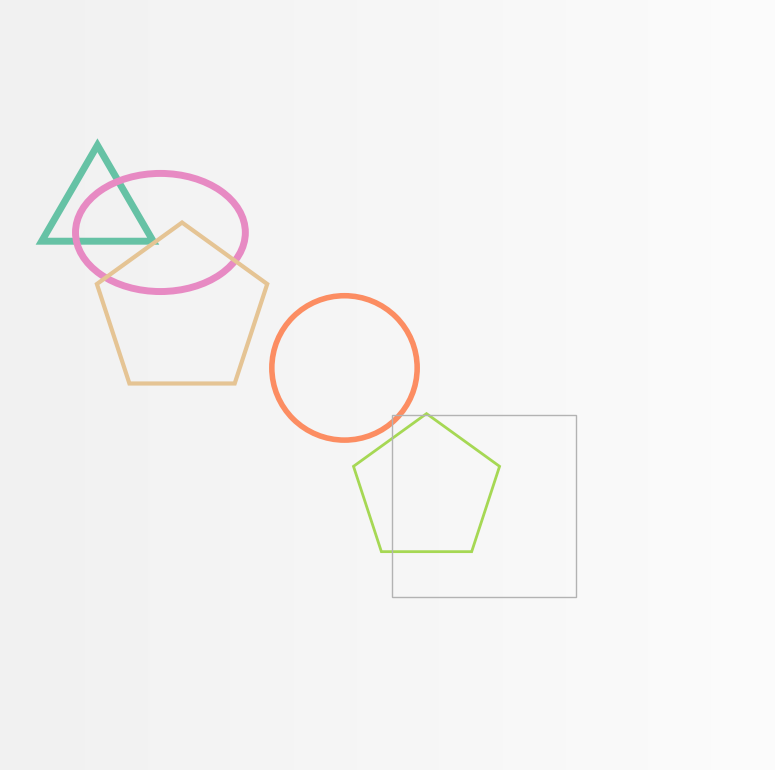[{"shape": "triangle", "thickness": 2.5, "radius": 0.42, "center": [0.126, 0.728]}, {"shape": "circle", "thickness": 2, "radius": 0.47, "center": [0.445, 0.522]}, {"shape": "oval", "thickness": 2.5, "radius": 0.55, "center": [0.207, 0.698]}, {"shape": "pentagon", "thickness": 1, "radius": 0.5, "center": [0.55, 0.364]}, {"shape": "pentagon", "thickness": 1.5, "radius": 0.58, "center": [0.235, 0.595]}, {"shape": "square", "thickness": 0.5, "radius": 0.59, "center": [0.625, 0.343]}]